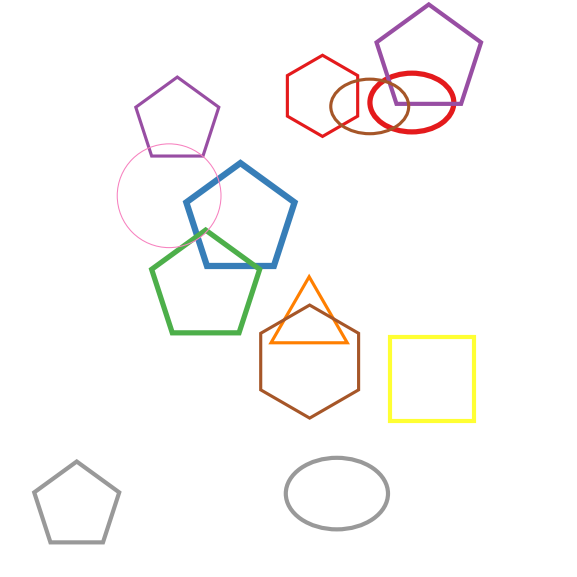[{"shape": "oval", "thickness": 2.5, "radius": 0.36, "center": [0.713, 0.822]}, {"shape": "hexagon", "thickness": 1.5, "radius": 0.35, "center": [0.558, 0.833]}, {"shape": "pentagon", "thickness": 3, "radius": 0.49, "center": [0.416, 0.618]}, {"shape": "pentagon", "thickness": 2.5, "radius": 0.49, "center": [0.356, 0.502]}, {"shape": "pentagon", "thickness": 2, "radius": 0.48, "center": [0.743, 0.896]}, {"shape": "pentagon", "thickness": 1.5, "radius": 0.38, "center": [0.307, 0.79]}, {"shape": "triangle", "thickness": 1.5, "radius": 0.38, "center": [0.535, 0.444]}, {"shape": "square", "thickness": 2, "radius": 0.36, "center": [0.748, 0.343]}, {"shape": "hexagon", "thickness": 1.5, "radius": 0.49, "center": [0.536, 0.373]}, {"shape": "oval", "thickness": 1.5, "radius": 0.34, "center": [0.64, 0.815]}, {"shape": "circle", "thickness": 0.5, "radius": 0.45, "center": [0.293, 0.66]}, {"shape": "oval", "thickness": 2, "radius": 0.44, "center": [0.583, 0.144]}, {"shape": "pentagon", "thickness": 2, "radius": 0.39, "center": [0.133, 0.123]}]